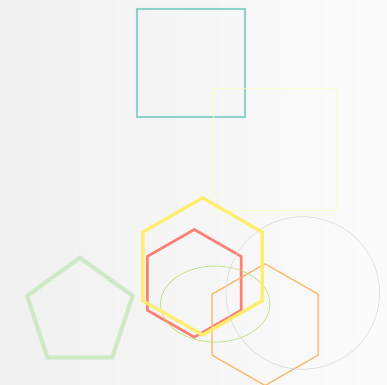[{"shape": "square", "thickness": 1.5, "radius": 0.7, "center": [0.492, 0.836]}, {"shape": "square", "thickness": 0.5, "radius": 0.79, "center": [0.708, 0.614]}, {"shape": "hexagon", "thickness": 2, "radius": 0.7, "center": [0.501, 0.264]}, {"shape": "hexagon", "thickness": 1, "radius": 0.79, "center": [0.684, 0.157]}, {"shape": "oval", "thickness": 0.5, "radius": 0.71, "center": [0.555, 0.21]}, {"shape": "circle", "thickness": 0.5, "radius": 0.99, "center": [0.781, 0.239]}, {"shape": "pentagon", "thickness": 3, "radius": 0.72, "center": [0.206, 0.187]}, {"shape": "hexagon", "thickness": 2.5, "radius": 0.89, "center": [0.523, 0.308]}]